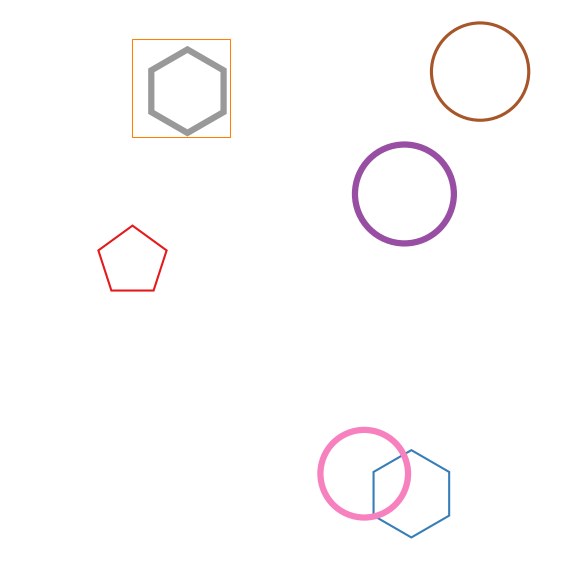[{"shape": "pentagon", "thickness": 1, "radius": 0.31, "center": [0.229, 0.546]}, {"shape": "hexagon", "thickness": 1, "radius": 0.38, "center": [0.712, 0.144]}, {"shape": "circle", "thickness": 3, "radius": 0.43, "center": [0.7, 0.663]}, {"shape": "square", "thickness": 0.5, "radius": 0.42, "center": [0.314, 0.847]}, {"shape": "circle", "thickness": 1.5, "radius": 0.42, "center": [0.831, 0.875]}, {"shape": "circle", "thickness": 3, "radius": 0.38, "center": [0.631, 0.179]}, {"shape": "hexagon", "thickness": 3, "radius": 0.36, "center": [0.325, 0.841]}]